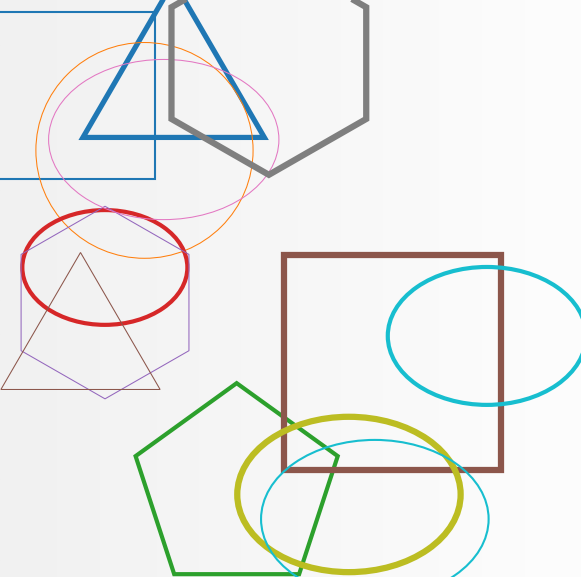[{"shape": "square", "thickness": 1, "radius": 0.72, "center": [0.122, 0.834]}, {"shape": "triangle", "thickness": 2.5, "radius": 0.9, "center": [0.299, 0.851]}, {"shape": "circle", "thickness": 0.5, "radius": 0.93, "center": [0.249, 0.739]}, {"shape": "pentagon", "thickness": 2, "radius": 0.91, "center": [0.407, 0.153]}, {"shape": "oval", "thickness": 2, "radius": 0.71, "center": [0.18, 0.536]}, {"shape": "hexagon", "thickness": 0.5, "radius": 0.83, "center": [0.181, 0.475]}, {"shape": "square", "thickness": 3, "radius": 0.93, "center": [0.675, 0.371]}, {"shape": "triangle", "thickness": 0.5, "radius": 0.79, "center": [0.138, 0.404]}, {"shape": "oval", "thickness": 0.5, "radius": 0.99, "center": [0.282, 0.758]}, {"shape": "hexagon", "thickness": 3, "radius": 0.97, "center": [0.463, 0.89]}, {"shape": "oval", "thickness": 3, "radius": 0.96, "center": [0.6, 0.143]}, {"shape": "oval", "thickness": 1, "radius": 0.98, "center": [0.645, 0.1]}, {"shape": "oval", "thickness": 2, "radius": 0.85, "center": [0.838, 0.417]}]